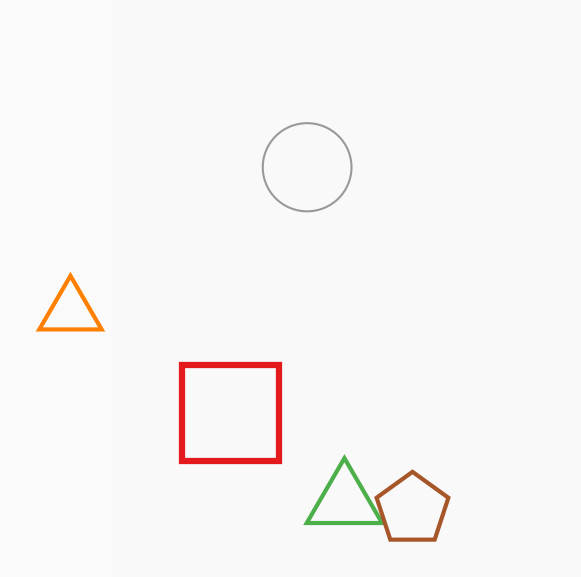[{"shape": "square", "thickness": 3, "radius": 0.41, "center": [0.397, 0.285]}, {"shape": "triangle", "thickness": 2, "radius": 0.37, "center": [0.593, 0.131]}, {"shape": "triangle", "thickness": 2, "radius": 0.31, "center": [0.121, 0.46]}, {"shape": "pentagon", "thickness": 2, "radius": 0.32, "center": [0.71, 0.117]}, {"shape": "circle", "thickness": 1, "radius": 0.38, "center": [0.528, 0.71]}]